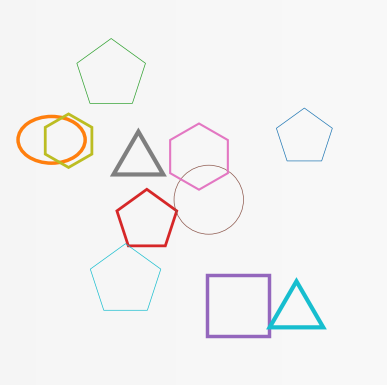[{"shape": "pentagon", "thickness": 0.5, "radius": 0.38, "center": [0.785, 0.643]}, {"shape": "oval", "thickness": 2.5, "radius": 0.43, "center": [0.133, 0.637]}, {"shape": "pentagon", "thickness": 0.5, "radius": 0.47, "center": [0.287, 0.807]}, {"shape": "pentagon", "thickness": 2, "radius": 0.41, "center": [0.379, 0.427]}, {"shape": "square", "thickness": 2.5, "radius": 0.4, "center": [0.614, 0.207]}, {"shape": "circle", "thickness": 0.5, "radius": 0.45, "center": [0.539, 0.481]}, {"shape": "hexagon", "thickness": 1.5, "radius": 0.43, "center": [0.514, 0.593]}, {"shape": "triangle", "thickness": 3, "radius": 0.37, "center": [0.357, 0.584]}, {"shape": "hexagon", "thickness": 2, "radius": 0.35, "center": [0.177, 0.635]}, {"shape": "pentagon", "thickness": 0.5, "radius": 0.48, "center": [0.324, 0.271]}, {"shape": "triangle", "thickness": 3, "radius": 0.4, "center": [0.765, 0.19]}]